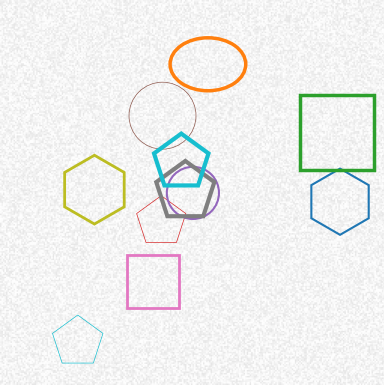[{"shape": "hexagon", "thickness": 1.5, "radius": 0.43, "center": [0.883, 0.476]}, {"shape": "oval", "thickness": 2.5, "radius": 0.49, "center": [0.54, 0.833]}, {"shape": "square", "thickness": 2.5, "radius": 0.49, "center": [0.876, 0.656]}, {"shape": "pentagon", "thickness": 0.5, "radius": 0.34, "center": [0.419, 0.425]}, {"shape": "circle", "thickness": 1.5, "radius": 0.34, "center": [0.501, 0.499]}, {"shape": "circle", "thickness": 0.5, "radius": 0.43, "center": [0.422, 0.7]}, {"shape": "square", "thickness": 2, "radius": 0.34, "center": [0.398, 0.268]}, {"shape": "pentagon", "thickness": 3, "radius": 0.4, "center": [0.481, 0.503]}, {"shape": "hexagon", "thickness": 2, "radius": 0.45, "center": [0.245, 0.507]}, {"shape": "pentagon", "thickness": 3, "radius": 0.37, "center": [0.471, 0.579]}, {"shape": "pentagon", "thickness": 0.5, "radius": 0.34, "center": [0.202, 0.113]}]